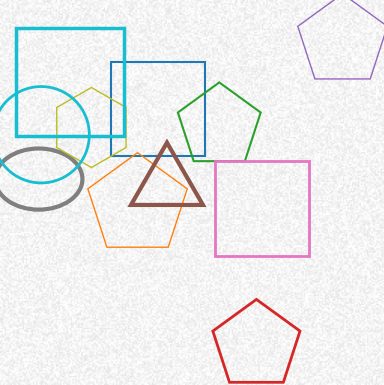[{"shape": "square", "thickness": 1.5, "radius": 0.61, "center": [0.412, 0.716]}, {"shape": "pentagon", "thickness": 1, "radius": 0.68, "center": [0.357, 0.468]}, {"shape": "pentagon", "thickness": 1.5, "radius": 0.57, "center": [0.57, 0.673]}, {"shape": "pentagon", "thickness": 2, "radius": 0.6, "center": [0.666, 0.103]}, {"shape": "pentagon", "thickness": 1, "radius": 0.61, "center": [0.89, 0.894]}, {"shape": "triangle", "thickness": 3, "radius": 0.54, "center": [0.434, 0.522]}, {"shape": "square", "thickness": 2, "radius": 0.61, "center": [0.68, 0.459]}, {"shape": "oval", "thickness": 3, "radius": 0.57, "center": [0.101, 0.535]}, {"shape": "hexagon", "thickness": 1, "radius": 0.52, "center": [0.237, 0.669]}, {"shape": "circle", "thickness": 2, "radius": 0.63, "center": [0.107, 0.65]}, {"shape": "square", "thickness": 2.5, "radius": 0.7, "center": [0.181, 0.788]}]